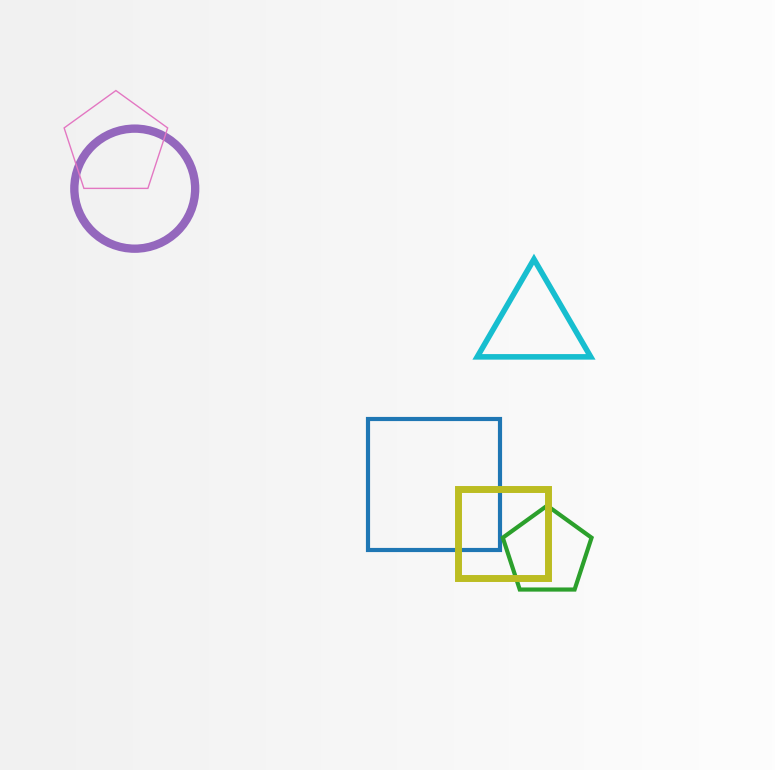[{"shape": "square", "thickness": 1.5, "radius": 0.43, "center": [0.56, 0.371]}, {"shape": "pentagon", "thickness": 1.5, "radius": 0.3, "center": [0.706, 0.283]}, {"shape": "circle", "thickness": 3, "radius": 0.39, "center": [0.174, 0.755]}, {"shape": "pentagon", "thickness": 0.5, "radius": 0.35, "center": [0.15, 0.812]}, {"shape": "square", "thickness": 2.5, "radius": 0.29, "center": [0.649, 0.307]}, {"shape": "triangle", "thickness": 2, "radius": 0.42, "center": [0.689, 0.579]}]